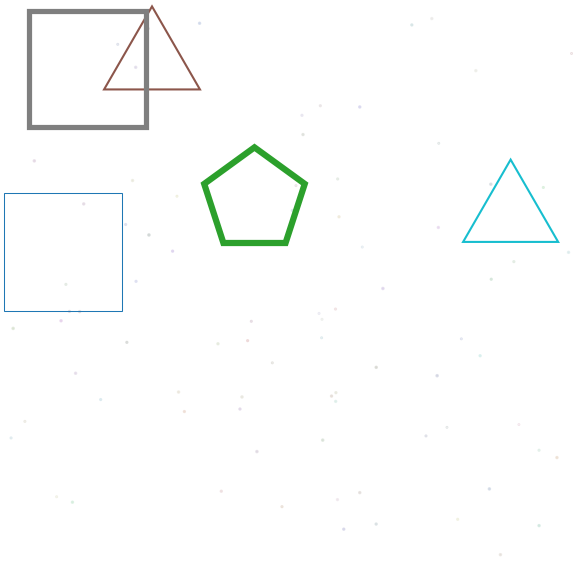[{"shape": "square", "thickness": 0.5, "radius": 0.51, "center": [0.11, 0.563]}, {"shape": "pentagon", "thickness": 3, "radius": 0.46, "center": [0.441, 0.652]}, {"shape": "triangle", "thickness": 1, "radius": 0.48, "center": [0.263, 0.892]}, {"shape": "square", "thickness": 2.5, "radius": 0.5, "center": [0.152, 0.88]}, {"shape": "triangle", "thickness": 1, "radius": 0.48, "center": [0.884, 0.628]}]